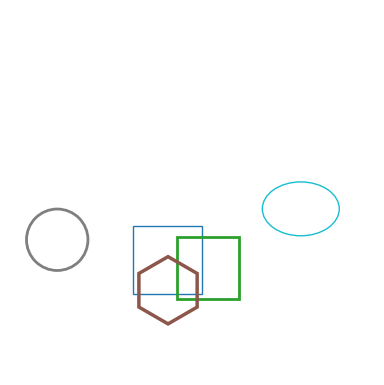[{"shape": "square", "thickness": 1, "radius": 0.44, "center": [0.435, 0.324]}, {"shape": "square", "thickness": 2, "radius": 0.4, "center": [0.54, 0.305]}, {"shape": "hexagon", "thickness": 2.5, "radius": 0.44, "center": [0.436, 0.246]}, {"shape": "circle", "thickness": 2, "radius": 0.4, "center": [0.149, 0.377]}, {"shape": "oval", "thickness": 1, "radius": 0.5, "center": [0.781, 0.458]}]